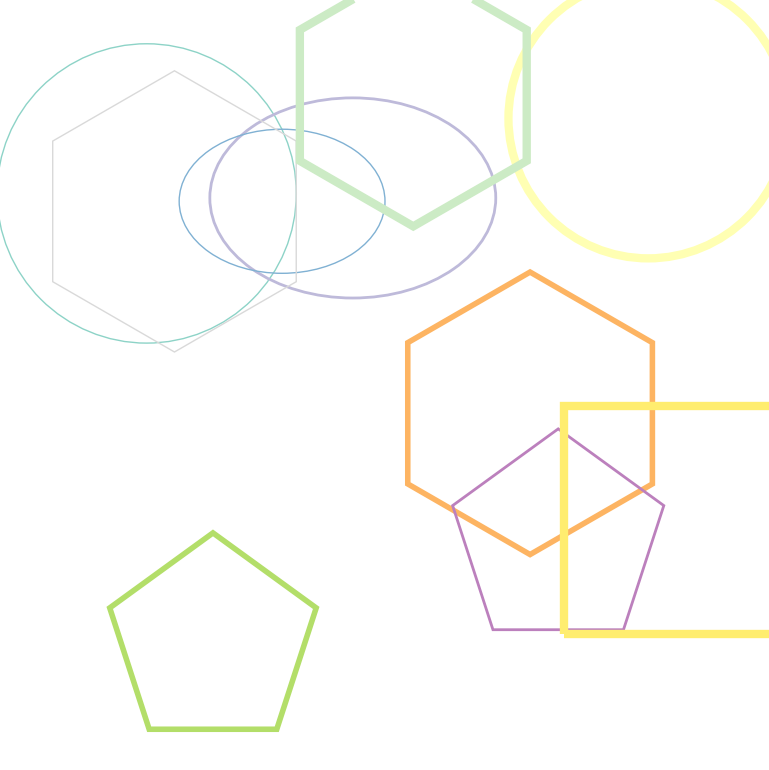[{"shape": "circle", "thickness": 0.5, "radius": 0.97, "center": [0.19, 0.749]}, {"shape": "circle", "thickness": 3, "radius": 0.91, "center": [0.842, 0.846]}, {"shape": "oval", "thickness": 1, "radius": 0.93, "center": [0.458, 0.743]}, {"shape": "oval", "thickness": 0.5, "radius": 0.67, "center": [0.366, 0.739]}, {"shape": "hexagon", "thickness": 2, "radius": 0.92, "center": [0.688, 0.463]}, {"shape": "pentagon", "thickness": 2, "radius": 0.7, "center": [0.277, 0.167]}, {"shape": "hexagon", "thickness": 0.5, "radius": 0.91, "center": [0.227, 0.725]}, {"shape": "pentagon", "thickness": 1, "radius": 0.72, "center": [0.725, 0.299]}, {"shape": "hexagon", "thickness": 3, "radius": 0.85, "center": [0.537, 0.876]}, {"shape": "square", "thickness": 3, "radius": 0.74, "center": [0.881, 0.325]}]